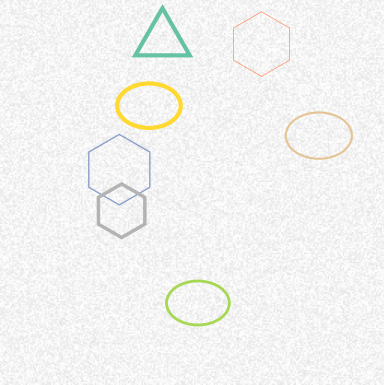[{"shape": "triangle", "thickness": 3, "radius": 0.41, "center": [0.422, 0.897]}, {"shape": "hexagon", "thickness": 0.5, "radius": 0.42, "center": [0.679, 0.885]}, {"shape": "hexagon", "thickness": 1, "radius": 0.46, "center": [0.31, 0.559]}, {"shape": "oval", "thickness": 2, "radius": 0.41, "center": [0.514, 0.213]}, {"shape": "oval", "thickness": 3, "radius": 0.41, "center": [0.387, 0.725]}, {"shape": "oval", "thickness": 1.5, "radius": 0.43, "center": [0.828, 0.648]}, {"shape": "hexagon", "thickness": 2.5, "radius": 0.35, "center": [0.316, 0.453]}]